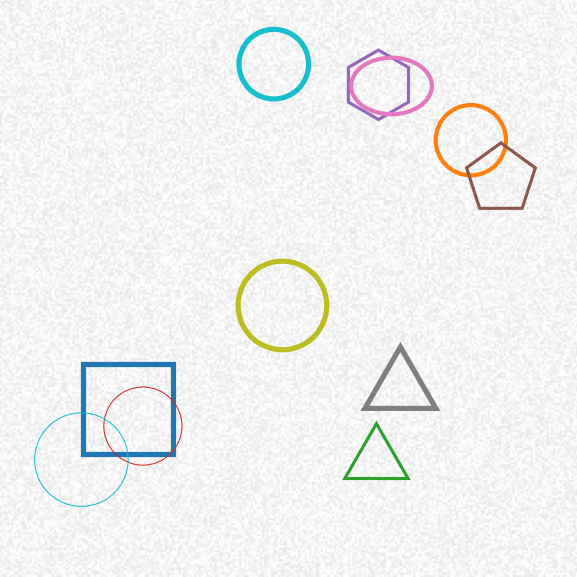[{"shape": "square", "thickness": 2.5, "radius": 0.39, "center": [0.221, 0.291]}, {"shape": "circle", "thickness": 2, "radius": 0.3, "center": [0.815, 0.756]}, {"shape": "triangle", "thickness": 1.5, "radius": 0.32, "center": [0.652, 0.202]}, {"shape": "circle", "thickness": 0.5, "radius": 0.34, "center": [0.247, 0.261]}, {"shape": "hexagon", "thickness": 1.5, "radius": 0.3, "center": [0.655, 0.852]}, {"shape": "pentagon", "thickness": 1.5, "radius": 0.31, "center": [0.867, 0.689]}, {"shape": "oval", "thickness": 2, "radius": 0.35, "center": [0.678, 0.85]}, {"shape": "triangle", "thickness": 2.5, "radius": 0.35, "center": [0.693, 0.327]}, {"shape": "circle", "thickness": 2.5, "radius": 0.38, "center": [0.489, 0.47]}, {"shape": "circle", "thickness": 2.5, "radius": 0.3, "center": [0.474, 0.888]}, {"shape": "circle", "thickness": 0.5, "radius": 0.4, "center": [0.141, 0.203]}]